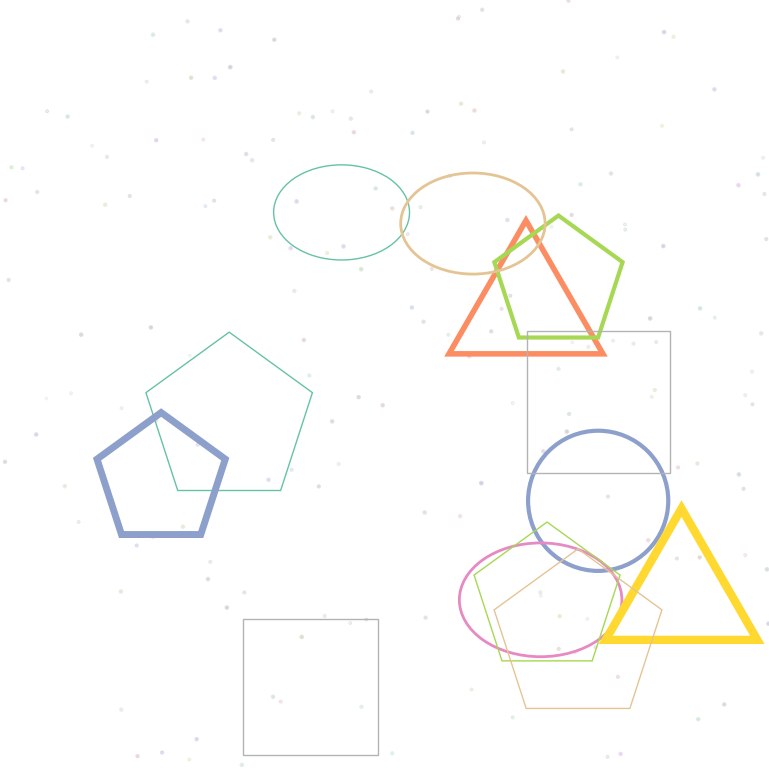[{"shape": "oval", "thickness": 0.5, "radius": 0.44, "center": [0.444, 0.724]}, {"shape": "pentagon", "thickness": 0.5, "radius": 0.57, "center": [0.298, 0.455]}, {"shape": "triangle", "thickness": 2, "radius": 0.58, "center": [0.683, 0.598]}, {"shape": "pentagon", "thickness": 2.5, "radius": 0.44, "center": [0.209, 0.377]}, {"shape": "circle", "thickness": 1.5, "radius": 0.46, "center": [0.777, 0.35]}, {"shape": "oval", "thickness": 1, "radius": 0.53, "center": [0.702, 0.221]}, {"shape": "pentagon", "thickness": 1.5, "radius": 0.44, "center": [0.725, 0.632]}, {"shape": "pentagon", "thickness": 0.5, "radius": 0.5, "center": [0.71, 0.222]}, {"shape": "triangle", "thickness": 3, "radius": 0.57, "center": [0.885, 0.226]}, {"shape": "oval", "thickness": 1, "radius": 0.47, "center": [0.614, 0.71]}, {"shape": "pentagon", "thickness": 0.5, "radius": 0.57, "center": [0.751, 0.173]}, {"shape": "square", "thickness": 0.5, "radius": 0.46, "center": [0.777, 0.478]}, {"shape": "square", "thickness": 0.5, "radius": 0.44, "center": [0.403, 0.108]}]